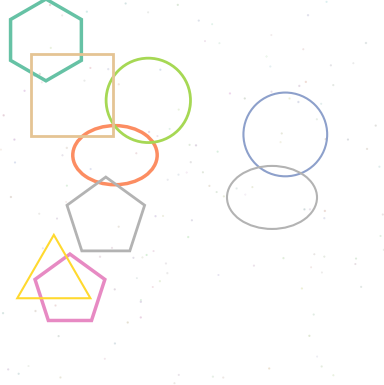[{"shape": "hexagon", "thickness": 2.5, "radius": 0.53, "center": [0.119, 0.896]}, {"shape": "oval", "thickness": 2.5, "radius": 0.55, "center": [0.299, 0.597]}, {"shape": "circle", "thickness": 1.5, "radius": 0.54, "center": [0.741, 0.651]}, {"shape": "pentagon", "thickness": 2.5, "radius": 0.48, "center": [0.182, 0.245]}, {"shape": "circle", "thickness": 2, "radius": 0.55, "center": [0.385, 0.739]}, {"shape": "triangle", "thickness": 1.5, "radius": 0.55, "center": [0.14, 0.28]}, {"shape": "square", "thickness": 2, "radius": 0.53, "center": [0.186, 0.752]}, {"shape": "oval", "thickness": 1.5, "radius": 0.58, "center": [0.706, 0.487]}, {"shape": "pentagon", "thickness": 2, "radius": 0.53, "center": [0.275, 0.434]}]